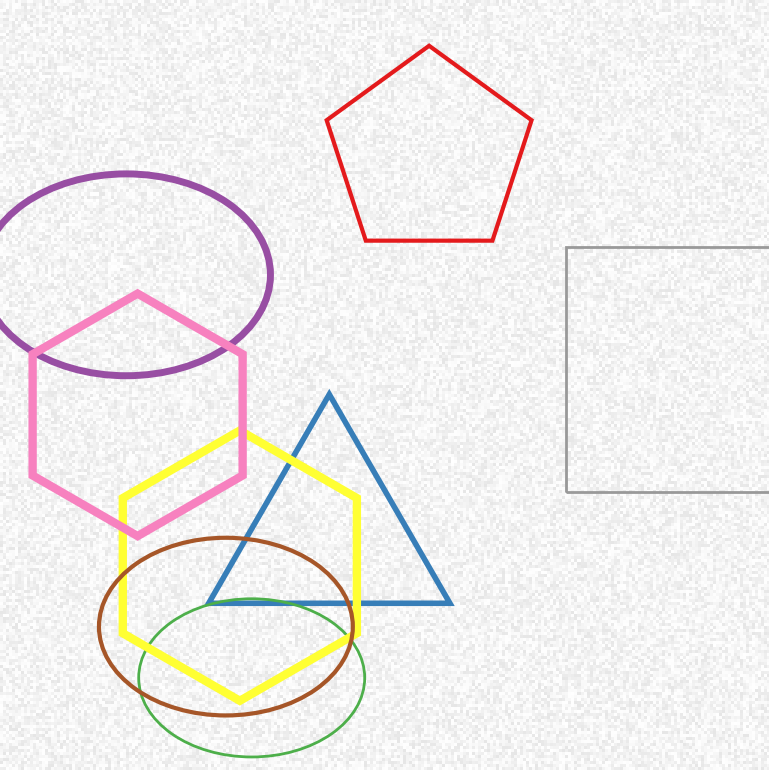[{"shape": "pentagon", "thickness": 1.5, "radius": 0.7, "center": [0.557, 0.801]}, {"shape": "triangle", "thickness": 2, "radius": 0.9, "center": [0.428, 0.307]}, {"shape": "oval", "thickness": 1, "radius": 0.73, "center": [0.327, 0.12]}, {"shape": "oval", "thickness": 2.5, "radius": 0.94, "center": [0.164, 0.643]}, {"shape": "hexagon", "thickness": 3, "radius": 0.88, "center": [0.311, 0.265]}, {"shape": "oval", "thickness": 1.5, "radius": 0.82, "center": [0.293, 0.186]}, {"shape": "hexagon", "thickness": 3, "radius": 0.79, "center": [0.179, 0.461]}, {"shape": "square", "thickness": 1, "radius": 0.8, "center": [0.894, 0.52]}]